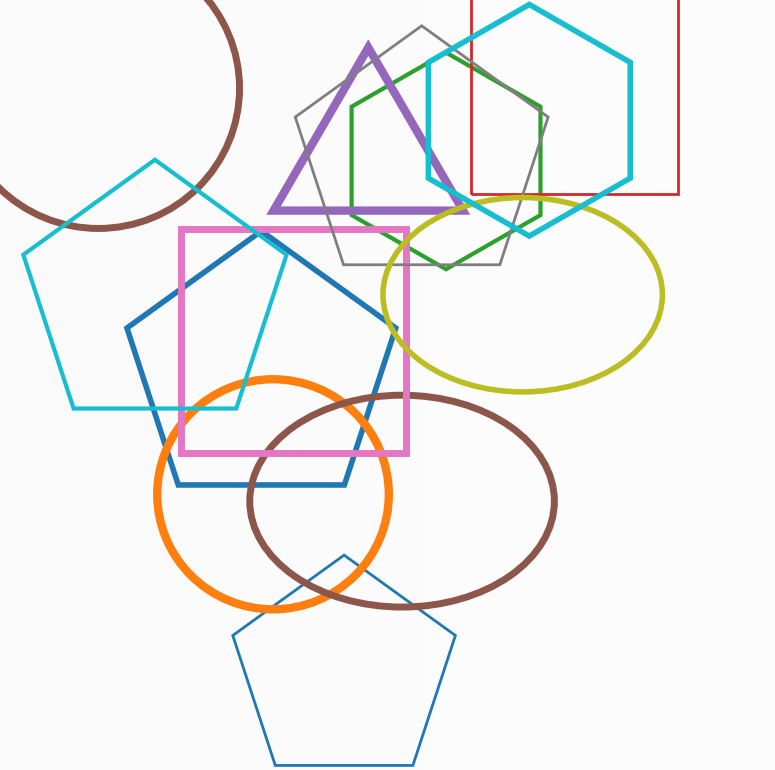[{"shape": "pentagon", "thickness": 1, "radius": 0.76, "center": [0.444, 0.128]}, {"shape": "pentagon", "thickness": 2, "radius": 0.91, "center": [0.337, 0.518]}, {"shape": "circle", "thickness": 3, "radius": 0.75, "center": [0.352, 0.358]}, {"shape": "hexagon", "thickness": 1.5, "radius": 0.7, "center": [0.576, 0.791]}, {"shape": "square", "thickness": 1, "radius": 0.67, "center": [0.742, 0.882]}, {"shape": "triangle", "thickness": 3, "radius": 0.71, "center": [0.475, 0.797]}, {"shape": "oval", "thickness": 2.5, "radius": 0.98, "center": [0.519, 0.349]}, {"shape": "circle", "thickness": 2.5, "radius": 0.91, "center": [0.127, 0.885]}, {"shape": "square", "thickness": 2.5, "radius": 0.73, "center": [0.379, 0.557]}, {"shape": "pentagon", "thickness": 1, "radius": 0.86, "center": [0.544, 0.795]}, {"shape": "oval", "thickness": 2, "radius": 0.9, "center": [0.674, 0.617]}, {"shape": "pentagon", "thickness": 1.5, "radius": 0.89, "center": [0.2, 0.614]}, {"shape": "hexagon", "thickness": 2, "radius": 0.75, "center": [0.683, 0.844]}]